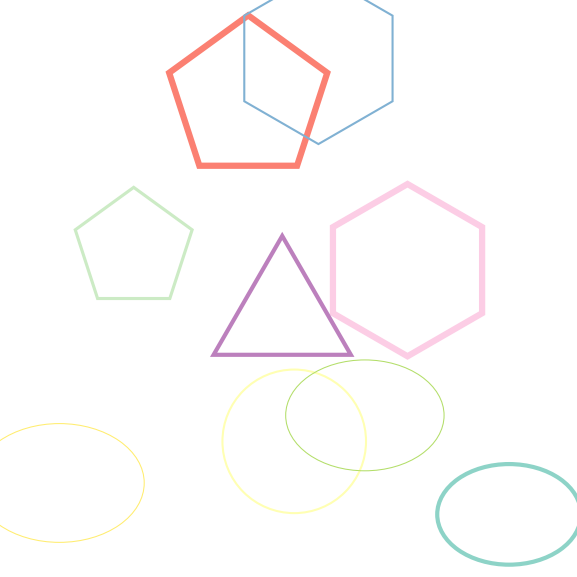[{"shape": "oval", "thickness": 2, "radius": 0.62, "center": [0.882, 0.108]}, {"shape": "circle", "thickness": 1, "radius": 0.62, "center": [0.509, 0.235]}, {"shape": "pentagon", "thickness": 3, "radius": 0.72, "center": [0.43, 0.829]}, {"shape": "hexagon", "thickness": 1, "radius": 0.74, "center": [0.551, 0.898]}, {"shape": "oval", "thickness": 0.5, "radius": 0.69, "center": [0.632, 0.28]}, {"shape": "hexagon", "thickness": 3, "radius": 0.75, "center": [0.706, 0.531]}, {"shape": "triangle", "thickness": 2, "radius": 0.69, "center": [0.489, 0.453]}, {"shape": "pentagon", "thickness": 1.5, "radius": 0.53, "center": [0.231, 0.568]}, {"shape": "oval", "thickness": 0.5, "radius": 0.73, "center": [0.103, 0.163]}]